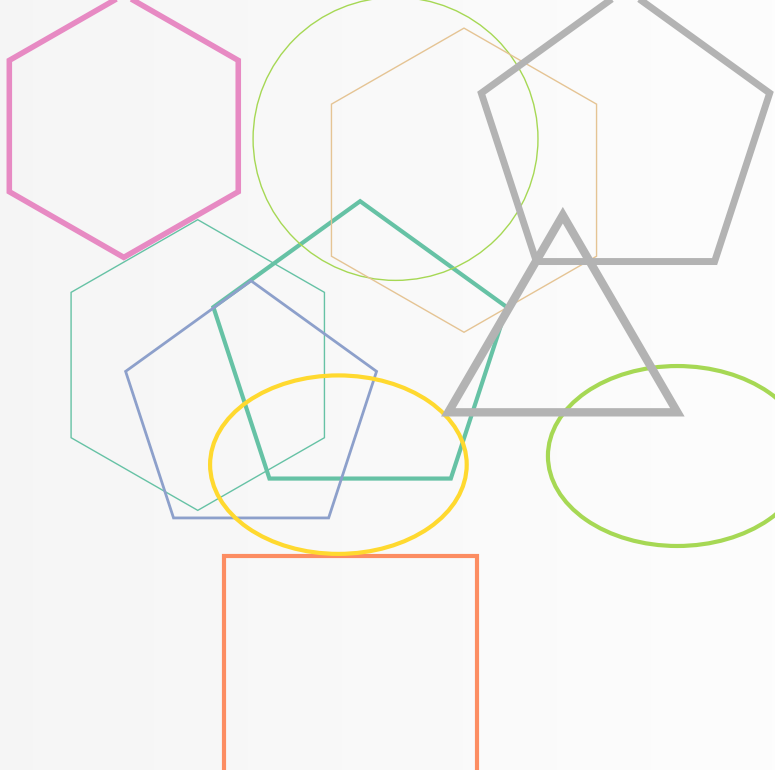[{"shape": "pentagon", "thickness": 1.5, "radius": 1.0, "center": [0.465, 0.54]}, {"shape": "hexagon", "thickness": 0.5, "radius": 0.94, "center": [0.255, 0.526]}, {"shape": "square", "thickness": 1.5, "radius": 0.82, "center": [0.453, 0.114]}, {"shape": "pentagon", "thickness": 1, "radius": 0.85, "center": [0.324, 0.465]}, {"shape": "hexagon", "thickness": 2, "radius": 0.85, "center": [0.16, 0.836]}, {"shape": "oval", "thickness": 1.5, "radius": 0.83, "center": [0.874, 0.408]}, {"shape": "circle", "thickness": 0.5, "radius": 0.92, "center": [0.51, 0.82]}, {"shape": "oval", "thickness": 1.5, "radius": 0.83, "center": [0.437, 0.397]}, {"shape": "hexagon", "thickness": 0.5, "radius": 0.99, "center": [0.599, 0.766]}, {"shape": "pentagon", "thickness": 2.5, "radius": 0.98, "center": [0.807, 0.819]}, {"shape": "triangle", "thickness": 3, "radius": 0.85, "center": [0.726, 0.55]}]